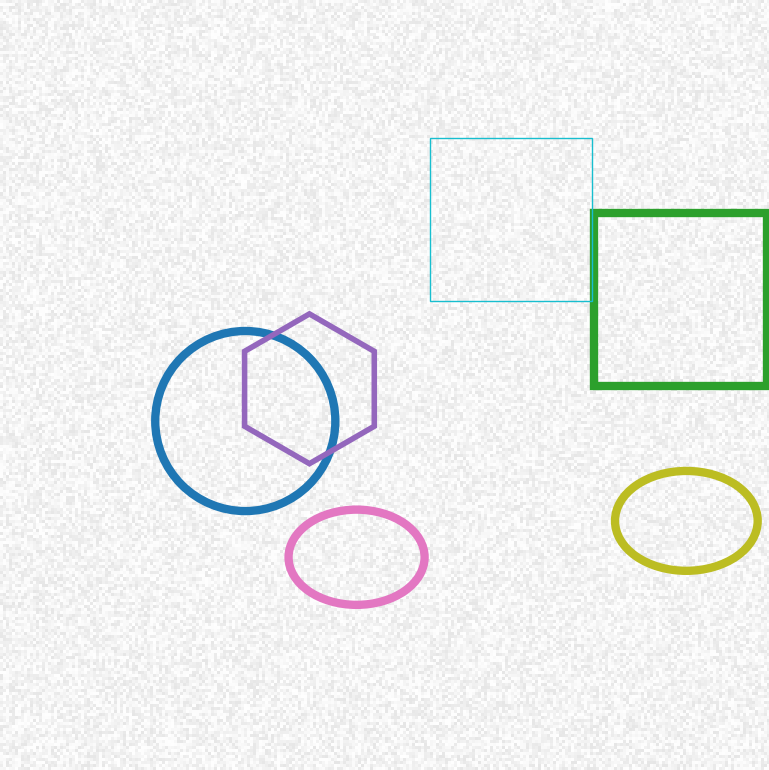[{"shape": "circle", "thickness": 3, "radius": 0.58, "center": [0.319, 0.453]}, {"shape": "square", "thickness": 3, "radius": 0.56, "center": [0.884, 0.612]}, {"shape": "hexagon", "thickness": 2, "radius": 0.49, "center": [0.402, 0.495]}, {"shape": "oval", "thickness": 3, "radius": 0.44, "center": [0.463, 0.276]}, {"shape": "oval", "thickness": 3, "radius": 0.46, "center": [0.891, 0.324]}, {"shape": "square", "thickness": 0.5, "radius": 0.53, "center": [0.663, 0.715]}]